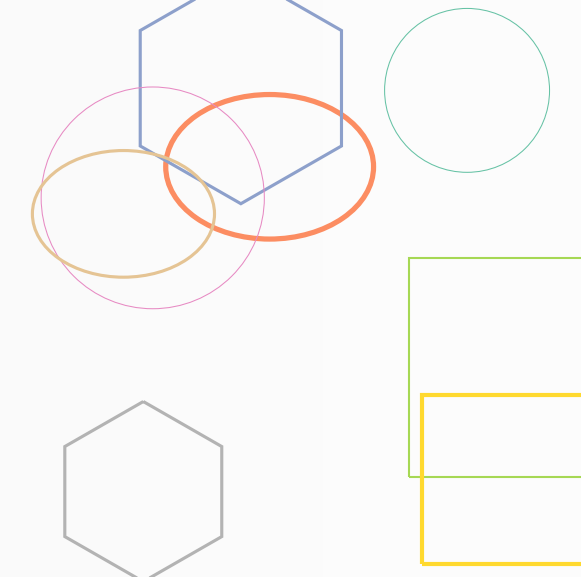[{"shape": "circle", "thickness": 0.5, "radius": 0.71, "center": [0.804, 0.843]}, {"shape": "oval", "thickness": 2.5, "radius": 0.89, "center": [0.464, 0.71]}, {"shape": "hexagon", "thickness": 1.5, "radius": 1.0, "center": [0.414, 0.846]}, {"shape": "circle", "thickness": 0.5, "radius": 0.96, "center": [0.263, 0.657]}, {"shape": "square", "thickness": 1, "radius": 0.95, "center": [0.893, 0.363]}, {"shape": "square", "thickness": 2, "radius": 0.73, "center": [0.872, 0.168]}, {"shape": "oval", "thickness": 1.5, "radius": 0.78, "center": [0.212, 0.629]}, {"shape": "hexagon", "thickness": 1.5, "radius": 0.78, "center": [0.247, 0.148]}]